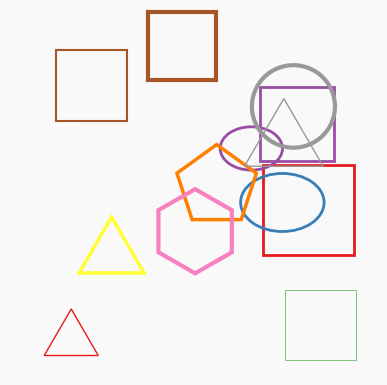[{"shape": "square", "thickness": 2, "radius": 0.59, "center": [0.796, 0.454]}, {"shape": "triangle", "thickness": 1, "radius": 0.4, "center": [0.184, 0.117]}, {"shape": "oval", "thickness": 2, "radius": 0.54, "center": [0.729, 0.474]}, {"shape": "square", "thickness": 0.5, "radius": 0.46, "center": [0.827, 0.156]}, {"shape": "square", "thickness": 2, "radius": 0.48, "center": [0.767, 0.678]}, {"shape": "oval", "thickness": 2, "radius": 0.4, "center": [0.649, 0.614]}, {"shape": "pentagon", "thickness": 2.5, "radius": 0.54, "center": [0.559, 0.517]}, {"shape": "triangle", "thickness": 2.5, "radius": 0.48, "center": [0.288, 0.339]}, {"shape": "square", "thickness": 3, "radius": 0.44, "center": [0.469, 0.88]}, {"shape": "square", "thickness": 1.5, "radius": 0.46, "center": [0.237, 0.778]}, {"shape": "hexagon", "thickness": 3, "radius": 0.55, "center": [0.504, 0.399]}, {"shape": "circle", "thickness": 3, "radius": 0.54, "center": [0.757, 0.724]}, {"shape": "triangle", "thickness": 1, "radius": 0.59, "center": [0.732, 0.627]}]